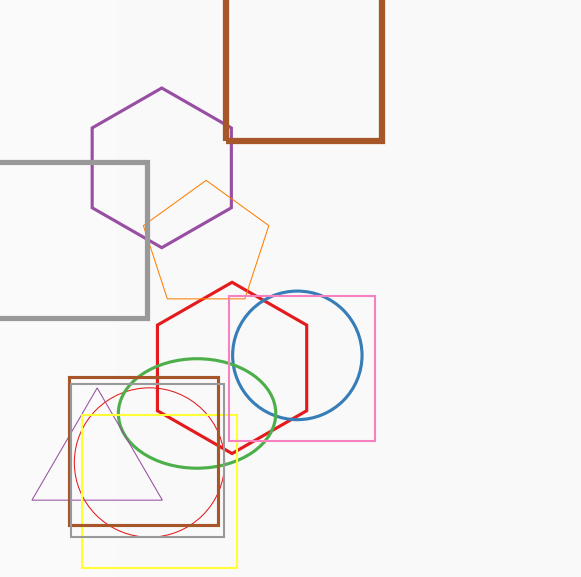[{"shape": "hexagon", "thickness": 1.5, "radius": 0.74, "center": [0.399, 0.362]}, {"shape": "circle", "thickness": 0.5, "radius": 0.65, "center": [0.257, 0.198]}, {"shape": "circle", "thickness": 1.5, "radius": 0.56, "center": [0.512, 0.384]}, {"shape": "oval", "thickness": 1.5, "radius": 0.68, "center": [0.339, 0.283]}, {"shape": "hexagon", "thickness": 1.5, "radius": 0.69, "center": [0.278, 0.708]}, {"shape": "triangle", "thickness": 0.5, "radius": 0.65, "center": [0.167, 0.198]}, {"shape": "pentagon", "thickness": 0.5, "radius": 0.57, "center": [0.355, 0.573]}, {"shape": "square", "thickness": 1, "radius": 0.67, "center": [0.274, 0.148]}, {"shape": "square", "thickness": 3, "radius": 0.67, "center": [0.523, 0.888]}, {"shape": "square", "thickness": 1.5, "radius": 0.64, "center": [0.247, 0.218]}, {"shape": "square", "thickness": 1, "radius": 0.63, "center": [0.52, 0.361]}, {"shape": "square", "thickness": 1, "radius": 0.66, "center": [0.254, 0.202]}, {"shape": "square", "thickness": 2.5, "radius": 0.68, "center": [0.118, 0.584]}]